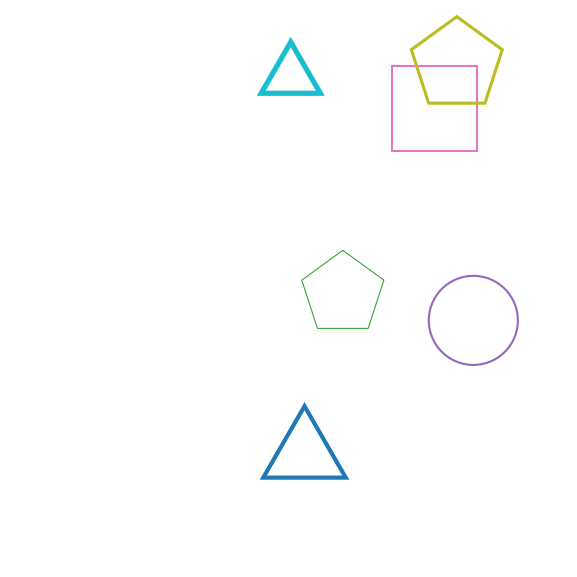[{"shape": "triangle", "thickness": 2, "radius": 0.41, "center": [0.527, 0.213]}, {"shape": "pentagon", "thickness": 0.5, "radius": 0.37, "center": [0.594, 0.491]}, {"shape": "circle", "thickness": 1, "radius": 0.39, "center": [0.82, 0.444]}, {"shape": "square", "thickness": 1, "radius": 0.37, "center": [0.753, 0.812]}, {"shape": "pentagon", "thickness": 1.5, "radius": 0.41, "center": [0.791, 0.887]}, {"shape": "triangle", "thickness": 2.5, "radius": 0.3, "center": [0.503, 0.867]}]